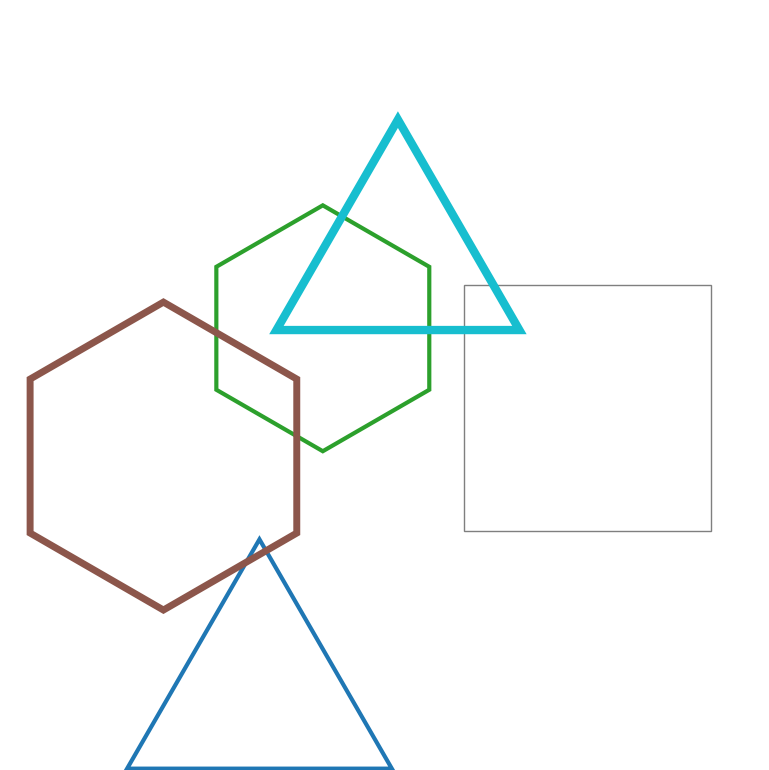[{"shape": "triangle", "thickness": 1.5, "radius": 0.99, "center": [0.337, 0.101]}, {"shape": "hexagon", "thickness": 1.5, "radius": 0.8, "center": [0.419, 0.574]}, {"shape": "hexagon", "thickness": 2.5, "radius": 1.0, "center": [0.212, 0.408]}, {"shape": "square", "thickness": 0.5, "radius": 0.8, "center": [0.763, 0.471]}, {"shape": "triangle", "thickness": 3, "radius": 0.91, "center": [0.517, 0.662]}]